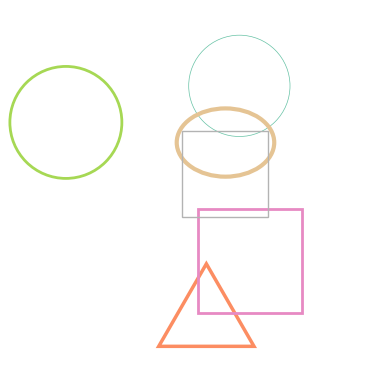[{"shape": "circle", "thickness": 0.5, "radius": 0.66, "center": [0.622, 0.777]}, {"shape": "triangle", "thickness": 2.5, "radius": 0.71, "center": [0.536, 0.172]}, {"shape": "square", "thickness": 2, "radius": 0.68, "center": [0.649, 0.323]}, {"shape": "circle", "thickness": 2, "radius": 0.73, "center": [0.171, 0.682]}, {"shape": "oval", "thickness": 3, "radius": 0.63, "center": [0.586, 0.63]}, {"shape": "square", "thickness": 1, "radius": 0.56, "center": [0.583, 0.549]}]